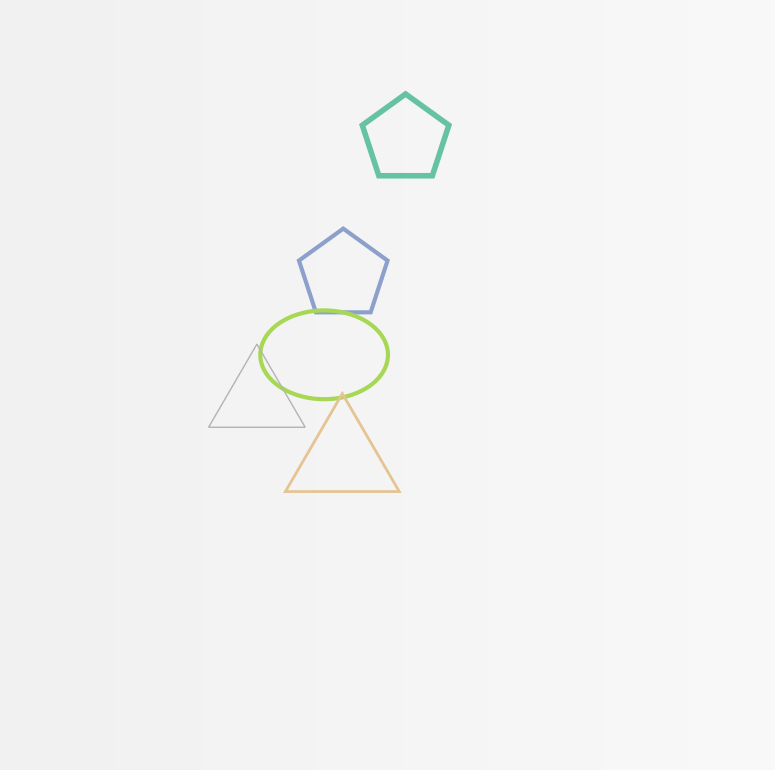[{"shape": "pentagon", "thickness": 2, "radius": 0.29, "center": [0.523, 0.819]}, {"shape": "pentagon", "thickness": 1.5, "radius": 0.3, "center": [0.443, 0.643]}, {"shape": "oval", "thickness": 1.5, "radius": 0.41, "center": [0.418, 0.539]}, {"shape": "triangle", "thickness": 1, "radius": 0.42, "center": [0.442, 0.404]}, {"shape": "triangle", "thickness": 0.5, "radius": 0.36, "center": [0.331, 0.481]}]